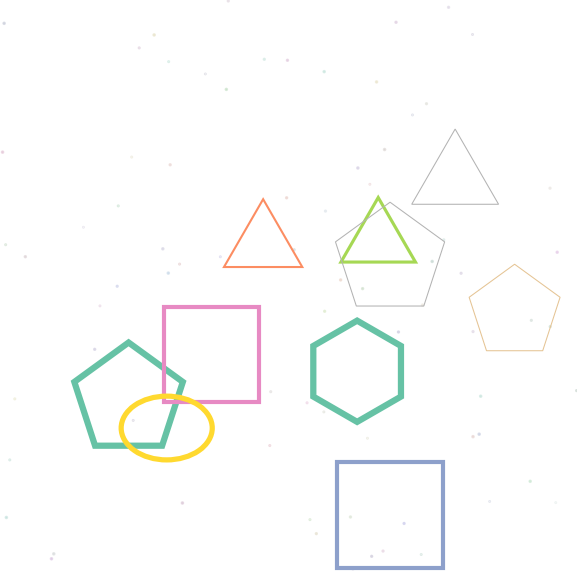[{"shape": "hexagon", "thickness": 3, "radius": 0.44, "center": [0.618, 0.356]}, {"shape": "pentagon", "thickness": 3, "radius": 0.49, "center": [0.223, 0.307]}, {"shape": "triangle", "thickness": 1, "radius": 0.39, "center": [0.456, 0.576]}, {"shape": "square", "thickness": 2, "radius": 0.46, "center": [0.676, 0.108]}, {"shape": "square", "thickness": 2, "radius": 0.41, "center": [0.366, 0.385]}, {"shape": "triangle", "thickness": 1.5, "radius": 0.37, "center": [0.655, 0.583]}, {"shape": "oval", "thickness": 2.5, "radius": 0.39, "center": [0.289, 0.258]}, {"shape": "pentagon", "thickness": 0.5, "radius": 0.41, "center": [0.891, 0.459]}, {"shape": "triangle", "thickness": 0.5, "radius": 0.43, "center": [0.788, 0.689]}, {"shape": "pentagon", "thickness": 0.5, "radius": 0.5, "center": [0.675, 0.55]}]